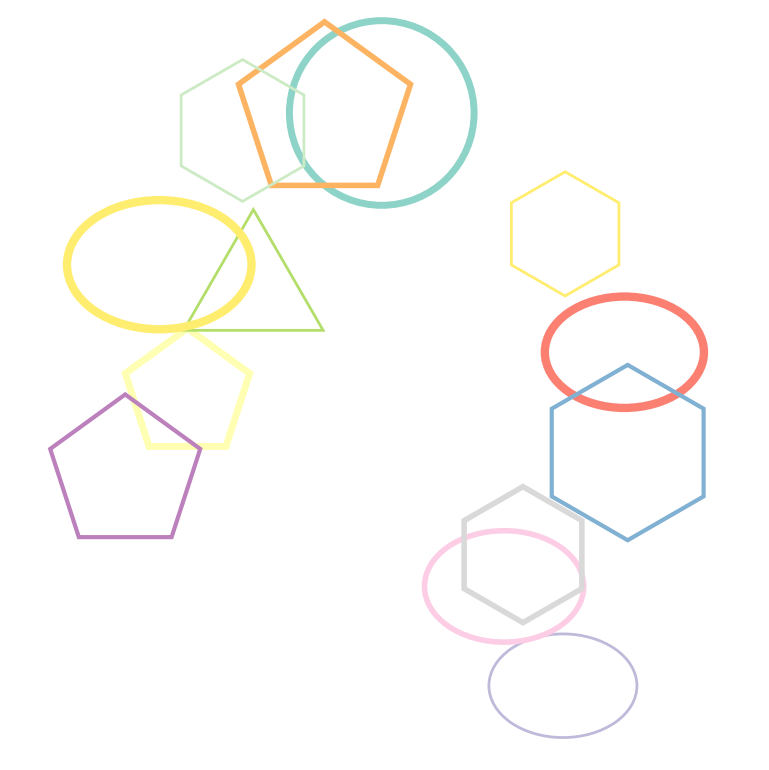[{"shape": "circle", "thickness": 2.5, "radius": 0.6, "center": [0.496, 0.853]}, {"shape": "pentagon", "thickness": 2.5, "radius": 0.42, "center": [0.243, 0.489]}, {"shape": "oval", "thickness": 1, "radius": 0.48, "center": [0.731, 0.109]}, {"shape": "oval", "thickness": 3, "radius": 0.52, "center": [0.811, 0.543]}, {"shape": "hexagon", "thickness": 1.5, "radius": 0.57, "center": [0.815, 0.412]}, {"shape": "pentagon", "thickness": 2, "radius": 0.59, "center": [0.421, 0.854]}, {"shape": "triangle", "thickness": 1, "radius": 0.52, "center": [0.329, 0.623]}, {"shape": "oval", "thickness": 2, "radius": 0.52, "center": [0.655, 0.238]}, {"shape": "hexagon", "thickness": 2, "radius": 0.44, "center": [0.679, 0.28]}, {"shape": "pentagon", "thickness": 1.5, "radius": 0.51, "center": [0.163, 0.385]}, {"shape": "hexagon", "thickness": 1, "radius": 0.46, "center": [0.315, 0.831]}, {"shape": "oval", "thickness": 3, "radius": 0.6, "center": [0.207, 0.656]}, {"shape": "hexagon", "thickness": 1, "radius": 0.4, "center": [0.734, 0.696]}]